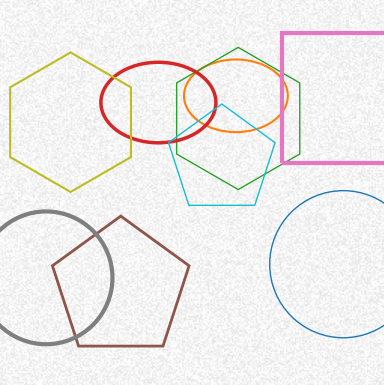[{"shape": "circle", "thickness": 1, "radius": 0.96, "center": [0.892, 0.314]}, {"shape": "oval", "thickness": 1.5, "radius": 0.67, "center": [0.613, 0.751]}, {"shape": "hexagon", "thickness": 1, "radius": 0.92, "center": [0.619, 0.692]}, {"shape": "oval", "thickness": 2.5, "radius": 0.75, "center": [0.411, 0.734]}, {"shape": "pentagon", "thickness": 2, "radius": 0.93, "center": [0.314, 0.252]}, {"shape": "square", "thickness": 3, "radius": 0.84, "center": [0.9, 0.746]}, {"shape": "circle", "thickness": 3, "radius": 0.86, "center": [0.12, 0.278]}, {"shape": "hexagon", "thickness": 1.5, "radius": 0.91, "center": [0.183, 0.683]}, {"shape": "pentagon", "thickness": 1, "radius": 0.73, "center": [0.576, 0.584]}]